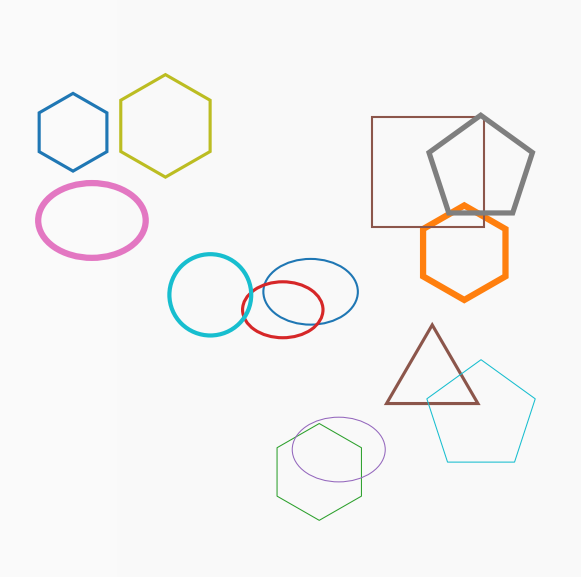[{"shape": "oval", "thickness": 1, "radius": 0.41, "center": [0.534, 0.494]}, {"shape": "hexagon", "thickness": 1.5, "radius": 0.34, "center": [0.126, 0.77]}, {"shape": "hexagon", "thickness": 3, "radius": 0.41, "center": [0.799, 0.562]}, {"shape": "hexagon", "thickness": 0.5, "radius": 0.42, "center": [0.549, 0.182]}, {"shape": "oval", "thickness": 1.5, "radius": 0.35, "center": [0.486, 0.463]}, {"shape": "oval", "thickness": 0.5, "radius": 0.4, "center": [0.583, 0.221]}, {"shape": "triangle", "thickness": 1.5, "radius": 0.45, "center": [0.744, 0.346]}, {"shape": "square", "thickness": 1, "radius": 0.48, "center": [0.736, 0.701]}, {"shape": "oval", "thickness": 3, "radius": 0.46, "center": [0.158, 0.617]}, {"shape": "pentagon", "thickness": 2.5, "radius": 0.47, "center": [0.827, 0.706]}, {"shape": "hexagon", "thickness": 1.5, "radius": 0.44, "center": [0.285, 0.781]}, {"shape": "pentagon", "thickness": 0.5, "radius": 0.49, "center": [0.828, 0.278]}, {"shape": "circle", "thickness": 2, "radius": 0.35, "center": [0.362, 0.489]}]